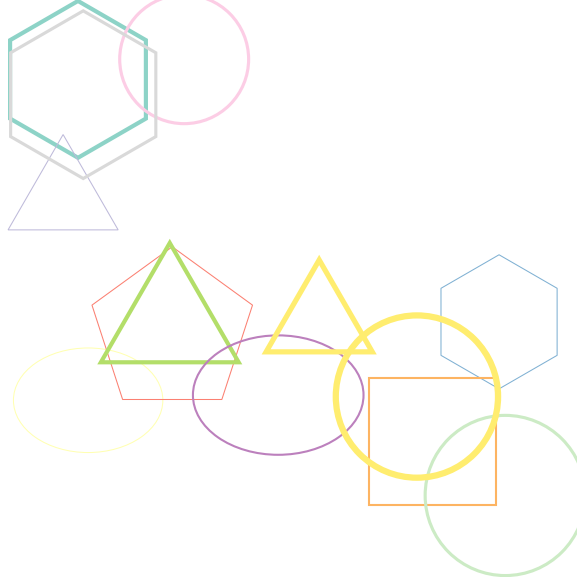[{"shape": "hexagon", "thickness": 2, "radius": 0.68, "center": [0.135, 0.862]}, {"shape": "oval", "thickness": 0.5, "radius": 0.65, "center": [0.153, 0.306]}, {"shape": "triangle", "thickness": 0.5, "radius": 0.55, "center": [0.109, 0.656]}, {"shape": "pentagon", "thickness": 0.5, "radius": 0.73, "center": [0.298, 0.426]}, {"shape": "hexagon", "thickness": 0.5, "radius": 0.58, "center": [0.864, 0.442]}, {"shape": "square", "thickness": 1, "radius": 0.55, "center": [0.748, 0.234]}, {"shape": "triangle", "thickness": 2, "radius": 0.69, "center": [0.294, 0.441]}, {"shape": "circle", "thickness": 1.5, "radius": 0.56, "center": [0.319, 0.897]}, {"shape": "hexagon", "thickness": 1.5, "radius": 0.73, "center": [0.144, 0.835]}, {"shape": "oval", "thickness": 1, "radius": 0.74, "center": [0.482, 0.315]}, {"shape": "circle", "thickness": 1.5, "radius": 0.69, "center": [0.875, 0.141]}, {"shape": "triangle", "thickness": 2.5, "radius": 0.53, "center": [0.553, 0.443]}, {"shape": "circle", "thickness": 3, "radius": 0.7, "center": [0.722, 0.312]}]